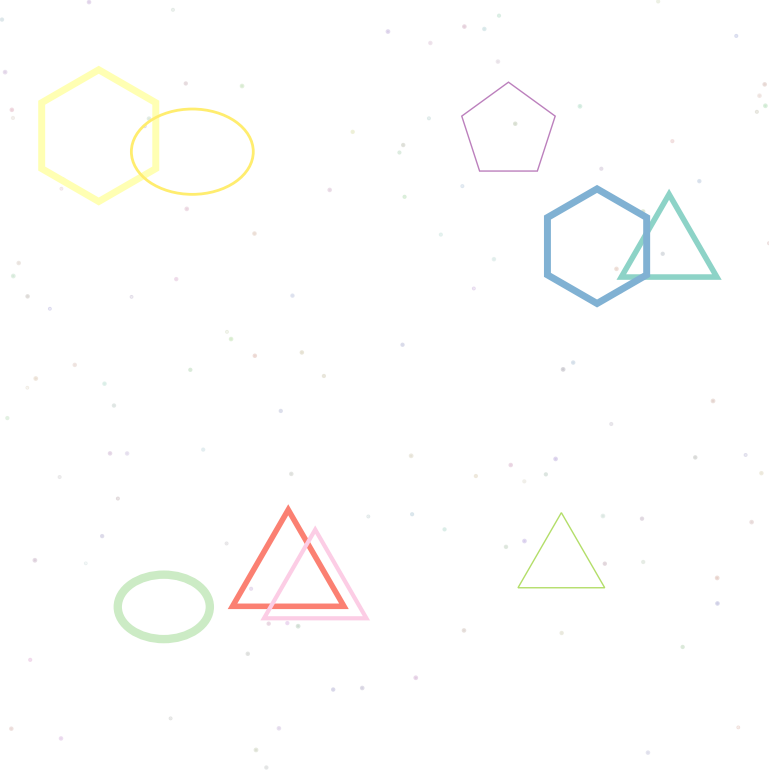[{"shape": "triangle", "thickness": 2, "radius": 0.36, "center": [0.869, 0.676]}, {"shape": "hexagon", "thickness": 2.5, "radius": 0.43, "center": [0.128, 0.824]}, {"shape": "triangle", "thickness": 2, "radius": 0.42, "center": [0.374, 0.254]}, {"shape": "hexagon", "thickness": 2.5, "radius": 0.37, "center": [0.775, 0.68]}, {"shape": "triangle", "thickness": 0.5, "radius": 0.33, "center": [0.729, 0.269]}, {"shape": "triangle", "thickness": 1.5, "radius": 0.38, "center": [0.409, 0.235]}, {"shape": "pentagon", "thickness": 0.5, "radius": 0.32, "center": [0.66, 0.829]}, {"shape": "oval", "thickness": 3, "radius": 0.3, "center": [0.213, 0.212]}, {"shape": "oval", "thickness": 1, "radius": 0.4, "center": [0.25, 0.803]}]